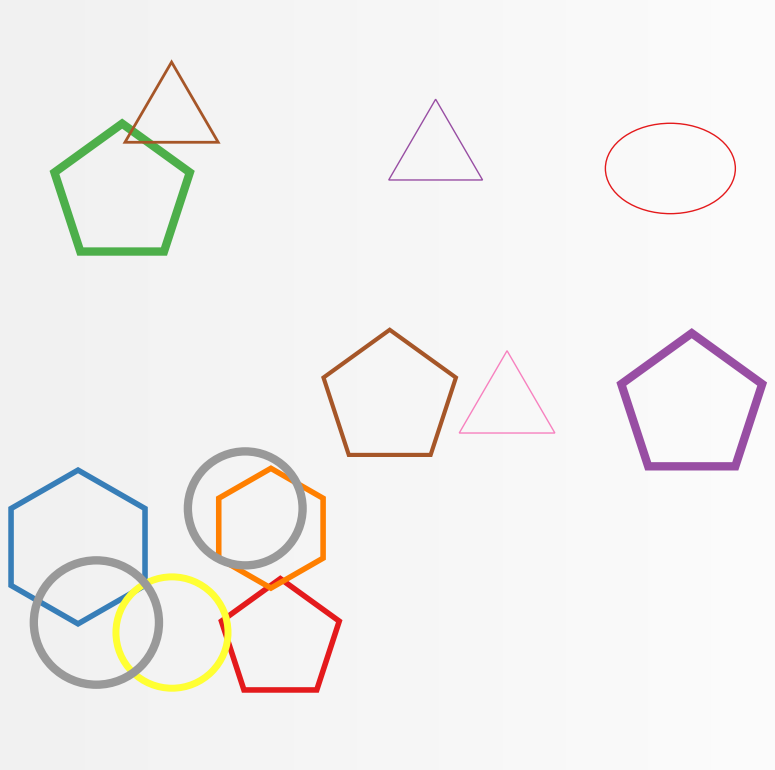[{"shape": "oval", "thickness": 0.5, "radius": 0.42, "center": [0.865, 0.781]}, {"shape": "pentagon", "thickness": 2, "radius": 0.4, "center": [0.362, 0.169]}, {"shape": "hexagon", "thickness": 2, "radius": 0.5, "center": [0.101, 0.29]}, {"shape": "pentagon", "thickness": 3, "radius": 0.46, "center": [0.158, 0.748]}, {"shape": "triangle", "thickness": 0.5, "radius": 0.35, "center": [0.562, 0.801]}, {"shape": "pentagon", "thickness": 3, "radius": 0.48, "center": [0.893, 0.472]}, {"shape": "hexagon", "thickness": 2, "radius": 0.39, "center": [0.35, 0.314]}, {"shape": "circle", "thickness": 2.5, "radius": 0.36, "center": [0.222, 0.179]}, {"shape": "triangle", "thickness": 1, "radius": 0.35, "center": [0.221, 0.85]}, {"shape": "pentagon", "thickness": 1.5, "radius": 0.45, "center": [0.503, 0.482]}, {"shape": "triangle", "thickness": 0.5, "radius": 0.36, "center": [0.654, 0.473]}, {"shape": "circle", "thickness": 3, "radius": 0.37, "center": [0.316, 0.34]}, {"shape": "circle", "thickness": 3, "radius": 0.4, "center": [0.124, 0.192]}]